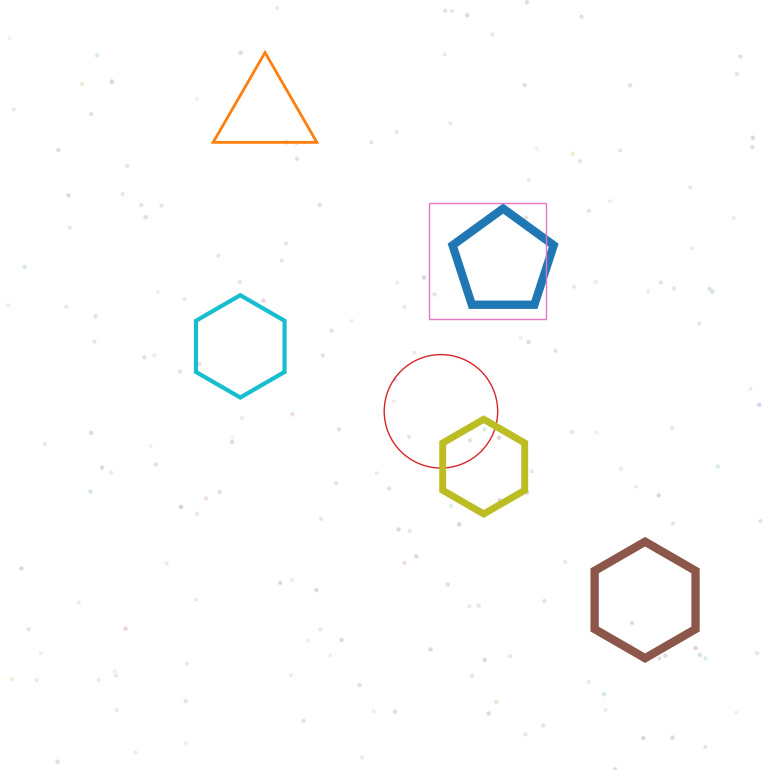[{"shape": "pentagon", "thickness": 3, "radius": 0.35, "center": [0.653, 0.66]}, {"shape": "triangle", "thickness": 1, "radius": 0.39, "center": [0.344, 0.854]}, {"shape": "circle", "thickness": 0.5, "radius": 0.37, "center": [0.573, 0.466]}, {"shape": "hexagon", "thickness": 3, "radius": 0.38, "center": [0.838, 0.221]}, {"shape": "square", "thickness": 0.5, "radius": 0.38, "center": [0.633, 0.661]}, {"shape": "hexagon", "thickness": 2.5, "radius": 0.31, "center": [0.628, 0.394]}, {"shape": "hexagon", "thickness": 1.5, "radius": 0.33, "center": [0.312, 0.55]}]